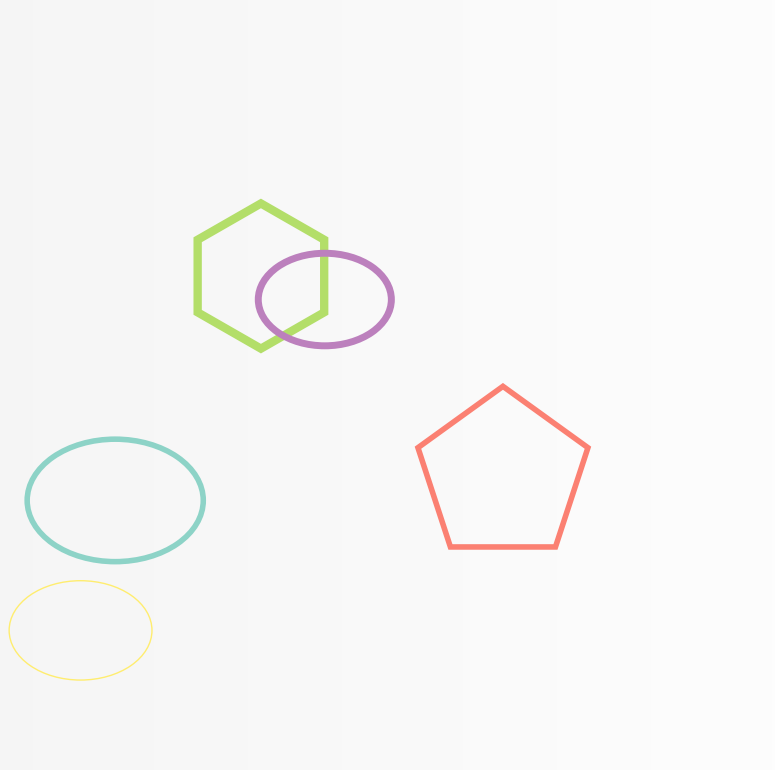[{"shape": "oval", "thickness": 2, "radius": 0.57, "center": [0.149, 0.35]}, {"shape": "pentagon", "thickness": 2, "radius": 0.58, "center": [0.649, 0.383]}, {"shape": "hexagon", "thickness": 3, "radius": 0.47, "center": [0.337, 0.642]}, {"shape": "oval", "thickness": 2.5, "radius": 0.43, "center": [0.419, 0.611]}, {"shape": "oval", "thickness": 0.5, "radius": 0.46, "center": [0.104, 0.181]}]